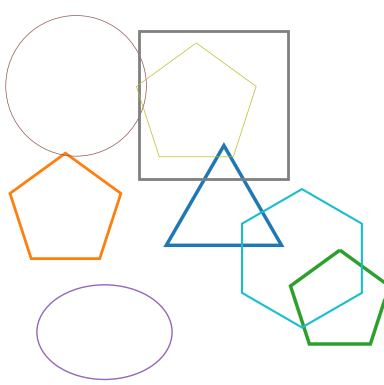[{"shape": "triangle", "thickness": 2.5, "radius": 0.86, "center": [0.582, 0.449]}, {"shape": "pentagon", "thickness": 2, "radius": 0.76, "center": [0.17, 0.451]}, {"shape": "pentagon", "thickness": 2.5, "radius": 0.67, "center": [0.883, 0.216]}, {"shape": "oval", "thickness": 1, "radius": 0.88, "center": [0.271, 0.137]}, {"shape": "circle", "thickness": 0.5, "radius": 0.91, "center": [0.198, 0.777]}, {"shape": "square", "thickness": 2, "radius": 0.96, "center": [0.555, 0.727]}, {"shape": "pentagon", "thickness": 0.5, "radius": 0.82, "center": [0.51, 0.725]}, {"shape": "hexagon", "thickness": 1.5, "radius": 0.9, "center": [0.784, 0.329]}]